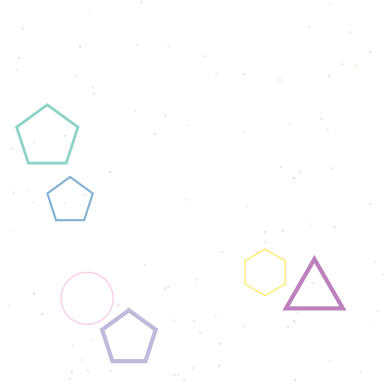[{"shape": "pentagon", "thickness": 2, "radius": 0.42, "center": [0.123, 0.644]}, {"shape": "pentagon", "thickness": 3, "radius": 0.37, "center": [0.335, 0.121]}, {"shape": "pentagon", "thickness": 1.5, "radius": 0.31, "center": [0.182, 0.478]}, {"shape": "circle", "thickness": 1, "radius": 0.34, "center": [0.226, 0.225]}, {"shape": "triangle", "thickness": 3, "radius": 0.43, "center": [0.817, 0.242]}, {"shape": "hexagon", "thickness": 1, "radius": 0.3, "center": [0.689, 0.292]}]